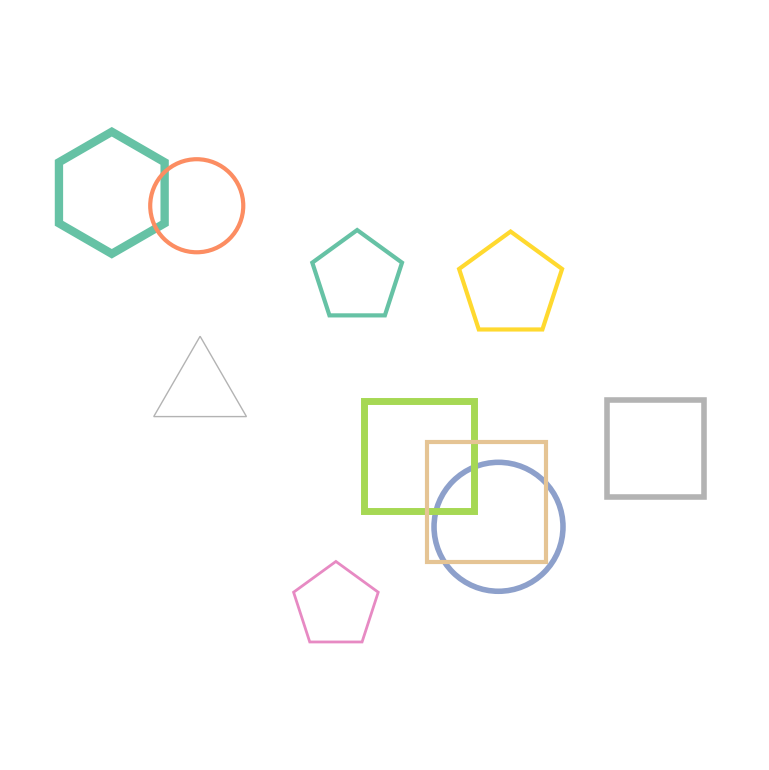[{"shape": "pentagon", "thickness": 1.5, "radius": 0.31, "center": [0.464, 0.64]}, {"shape": "hexagon", "thickness": 3, "radius": 0.4, "center": [0.145, 0.75]}, {"shape": "circle", "thickness": 1.5, "radius": 0.3, "center": [0.256, 0.733]}, {"shape": "circle", "thickness": 2, "radius": 0.42, "center": [0.647, 0.316]}, {"shape": "pentagon", "thickness": 1, "radius": 0.29, "center": [0.436, 0.213]}, {"shape": "square", "thickness": 2.5, "radius": 0.36, "center": [0.544, 0.408]}, {"shape": "pentagon", "thickness": 1.5, "radius": 0.35, "center": [0.663, 0.629]}, {"shape": "square", "thickness": 1.5, "radius": 0.39, "center": [0.632, 0.348]}, {"shape": "square", "thickness": 2, "radius": 0.32, "center": [0.851, 0.417]}, {"shape": "triangle", "thickness": 0.5, "radius": 0.35, "center": [0.26, 0.494]}]